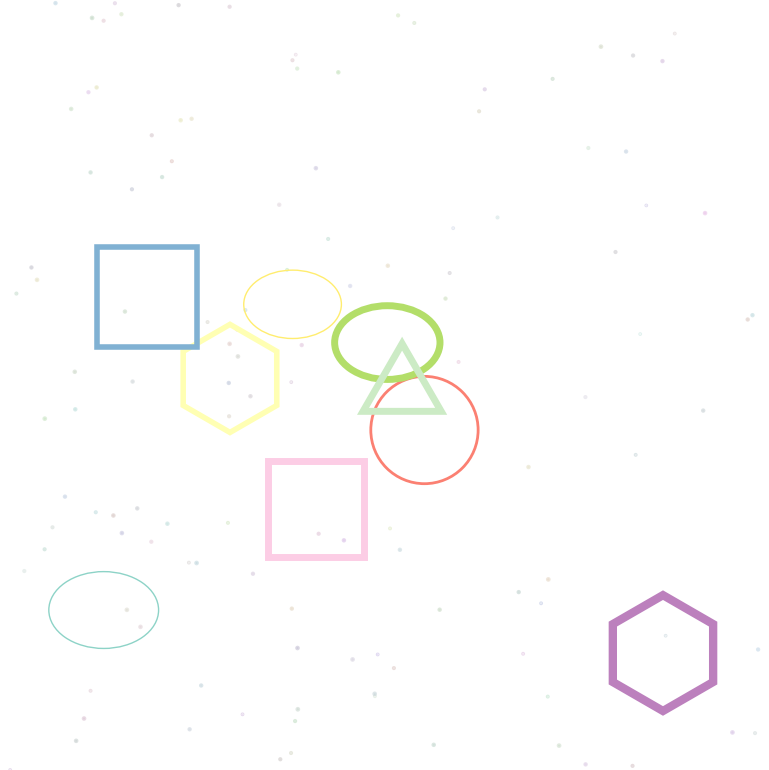[{"shape": "oval", "thickness": 0.5, "radius": 0.36, "center": [0.135, 0.208]}, {"shape": "hexagon", "thickness": 2, "radius": 0.35, "center": [0.299, 0.509]}, {"shape": "circle", "thickness": 1, "radius": 0.35, "center": [0.551, 0.442]}, {"shape": "square", "thickness": 2, "radius": 0.33, "center": [0.191, 0.614]}, {"shape": "oval", "thickness": 2.5, "radius": 0.34, "center": [0.503, 0.555]}, {"shape": "square", "thickness": 2.5, "radius": 0.31, "center": [0.41, 0.339]}, {"shape": "hexagon", "thickness": 3, "radius": 0.38, "center": [0.861, 0.152]}, {"shape": "triangle", "thickness": 2.5, "radius": 0.29, "center": [0.522, 0.495]}, {"shape": "oval", "thickness": 0.5, "radius": 0.32, "center": [0.38, 0.605]}]